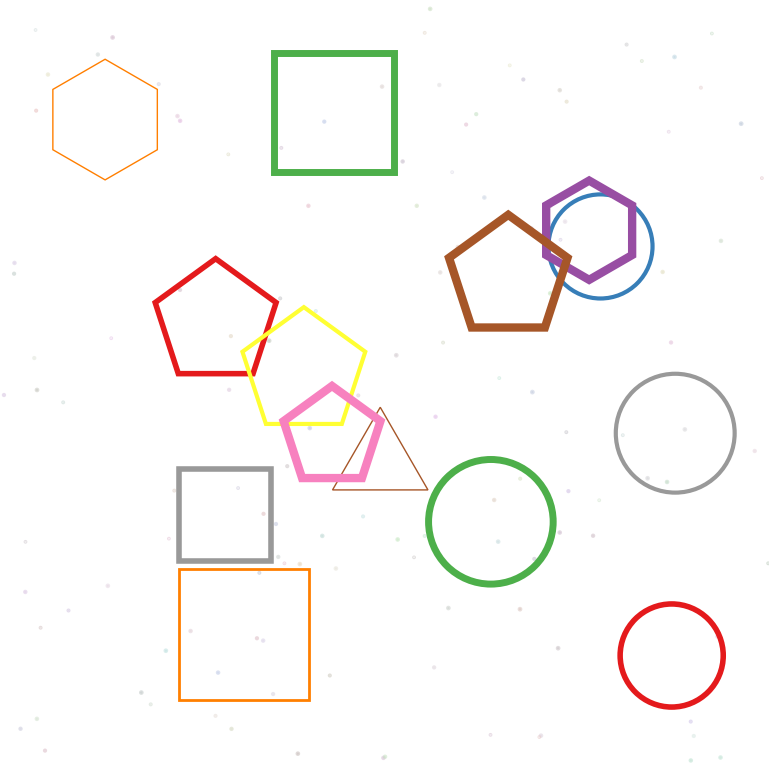[{"shape": "pentagon", "thickness": 2, "radius": 0.41, "center": [0.28, 0.582]}, {"shape": "circle", "thickness": 2, "radius": 0.33, "center": [0.872, 0.149]}, {"shape": "circle", "thickness": 1.5, "radius": 0.34, "center": [0.78, 0.68]}, {"shape": "square", "thickness": 2.5, "radius": 0.39, "center": [0.434, 0.854]}, {"shape": "circle", "thickness": 2.5, "radius": 0.4, "center": [0.637, 0.322]}, {"shape": "hexagon", "thickness": 3, "radius": 0.32, "center": [0.765, 0.701]}, {"shape": "square", "thickness": 1, "radius": 0.42, "center": [0.317, 0.176]}, {"shape": "hexagon", "thickness": 0.5, "radius": 0.39, "center": [0.136, 0.845]}, {"shape": "pentagon", "thickness": 1.5, "radius": 0.42, "center": [0.395, 0.517]}, {"shape": "pentagon", "thickness": 3, "radius": 0.4, "center": [0.66, 0.64]}, {"shape": "triangle", "thickness": 0.5, "radius": 0.36, "center": [0.494, 0.4]}, {"shape": "pentagon", "thickness": 3, "radius": 0.33, "center": [0.431, 0.433]}, {"shape": "square", "thickness": 2, "radius": 0.3, "center": [0.292, 0.331]}, {"shape": "circle", "thickness": 1.5, "radius": 0.39, "center": [0.877, 0.437]}]